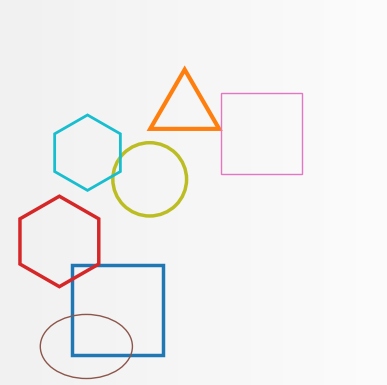[{"shape": "square", "thickness": 2.5, "radius": 0.58, "center": [0.304, 0.195]}, {"shape": "triangle", "thickness": 3, "radius": 0.51, "center": [0.477, 0.717]}, {"shape": "hexagon", "thickness": 2.5, "radius": 0.59, "center": [0.153, 0.373]}, {"shape": "oval", "thickness": 1, "radius": 0.59, "center": [0.223, 0.1]}, {"shape": "square", "thickness": 1, "radius": 0.52, "center": [0.676, 0.654]}, {"shape": "circle", "thickness": 2.5, "radius": 0.48, "center": [0.386, 0.534]}, {"shape": "hexagon", "thickness": 2, "radius": 0.49, "center": [0.226, 0.603]}]